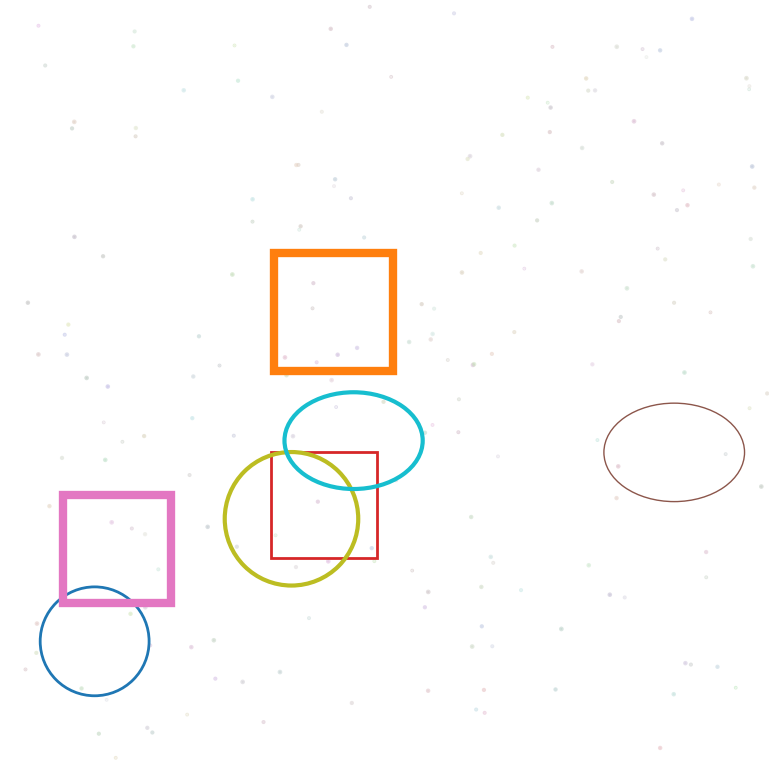[{"shape": "circle", "thickness": 1, "radius": 0.35, "center": [0.123, 0.167]}, {"shape": "square", "thickness": 3, "radius": 0.38, "center": [0.433, 0.595]}, {"shape": "square", "thickness": 1, "radius": 0.34, "center": [0.421, 0.344]}, {"shape": "oval", "thickness": 0.5, "radius": 0.46, "center": [0.876, 0.412]}, {"shape": "square", "thickness": 3, "radius": 0.35, "center": [0.152, 0.287]}, {"shape": "circle", "thickness": 1.5, "radius": 0.43, "center": [0.379, 0.326]}, {"shape": "oval", "thickness": 1.5, "radius": 0.45, "center": [0.459, 0.428]}]